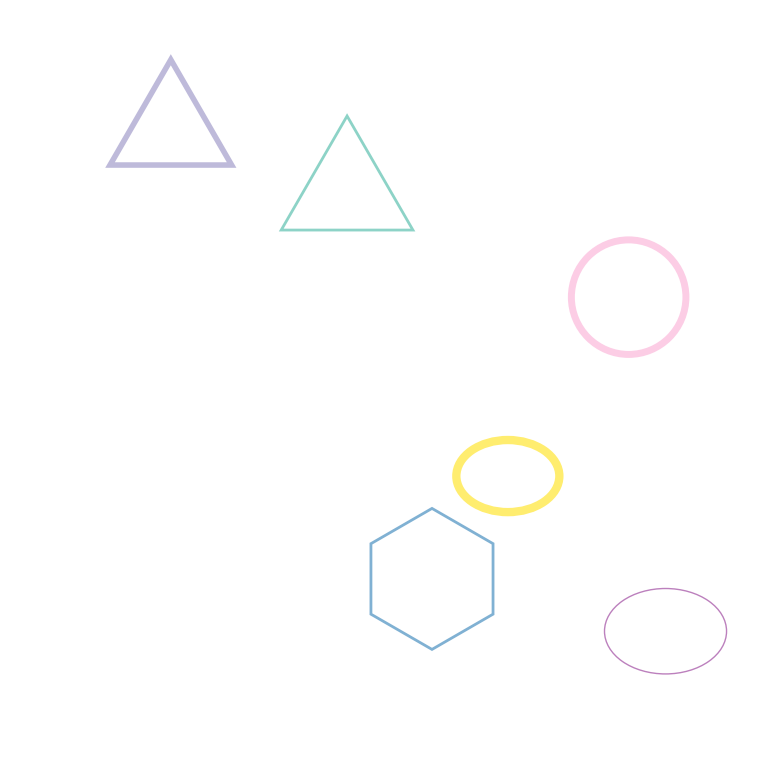[{"shape": "triangle", "thickness": 1, "radius": 0.49, "center": [0.451, 0.751]}, {"shape": "triangle", "thickness": 2, "radius": 0.46, "center": [0.222, 0.831]}, {"shape": "hexagon", "thickness": 1, "radius": 0.46, "center": [0.561, 0.248]}, {"shape": "circle", "thickness": 2.5, "radius": 0.37, "center": [0.816, 0.614]}, {"shape": "oval", "thickness": 0.5, "radius": 0.4, "center": [0.864, 0.18]}, {"shape": "oval", "thickness": 3, "radius": 0.33, "center": [0.66, 0.382]}]